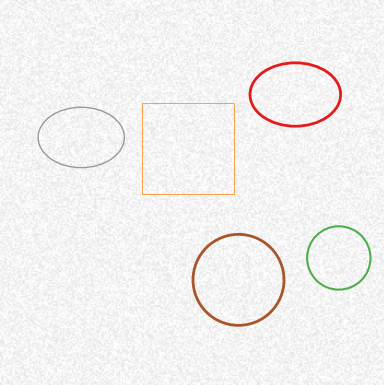[{"shape": "oval", "thickness": 2, "radius": 0.59, "center": [0.767, 0.754]}, {"shape": "circle", "thickness": 1.5, "radius": 0.41, "center": [0.88, 0.33]}, {"shape": "square", "thickness": 0.5, "radius": 0.6, "center": [0.489, 0.614]}, {"shape": "circle", "thickness": 2, "radius": 0.59, "center": [0.62, 0.273]}, {"shape": "oval", "thickness": 1, "radius": 0.56, "center": [0.211, 0.643]}]